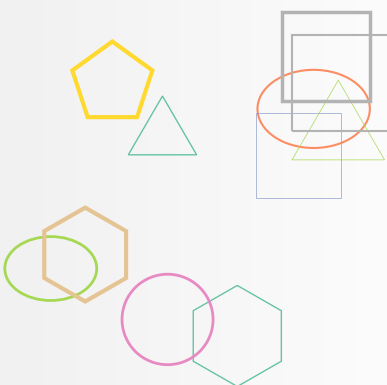[{"shape": "triangle", "thickness": 1, "radius": 0.51, "center": [0.419, 0.649]}, {"shape": "hexagon", "thickness": 1, "radius": 0.66, "center": [0.612, 0.127]}, {"shape": "oval", "thickness": 1.5, "radius": 0.72, "center": [0.809, 0.717]}, {"shape": "square", "thickness": 0.5, "radius": 0.55, "center": [0.77, 0.596]}, {"shape": "circle", "thickness": 2, "radius": 0.59, "center": [0.432, 0.17]}, {"shape": "triangle", "thickness": 0.5, "radius": 0.69, "center": [0.873, 0.654]}, {"shape": "oval", "thickness": 2, "radius": 0.59, "center": [0.131, 0.302]}, {"shape": "pentagon", "thickness": 3, "radius": 0.54, "center": [0.29, 0.784]}, {"shape": "hexagon", "thickness": 3, "radius": 0.61, "center": [0.22, 0.339]}, {"shape": "square", "thickness": 1.5, "radius": 0.62, "center": [0.877, 0.785]}, {"shape": "square", "thickness": 2.5, "radius": 0.57, "center": [0.841, 0.853]}]